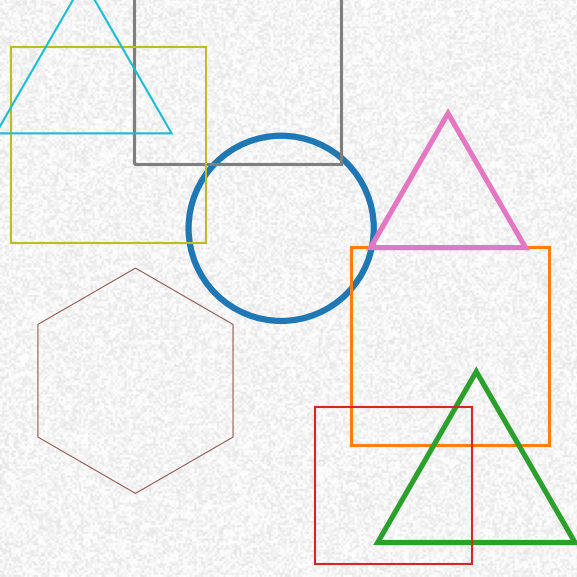[{"shape": "circle", "thickness": 3, "radius": 0.8, "center": [0.487, 0.604]}, {"shape": "square", "thickness": 1.5, "radius": 0.86, "center": [0.779, 0.401]}, {"shape": "triangle", "thickness": 2.5, "radius": 0.99, "center": [0.825, 0.158]}, {"shape": "square", "thickness": 1, "radius": 0.68, "center": [0.682, 0.159]}, {"shape": "hexagon", "thickness": 0.5, "radius": 0.98, "center": [0.235, 0.34]}, {"shape": "triangle", "thickness": 2.5, "radius": 0.78, "center": [0.776, 0.648]}, {"shape": "square", "thickness": 1.5, "radius": 0.9, "center": [0.411, 0.894]}, {"shape": "square", "thickness": 1, "radius": 0.85, "center": [0.188, 0.748]}, {"shape": "triangle", "thickness": 1, "radius": 0.88, "center": [0.145, 0.856]}]